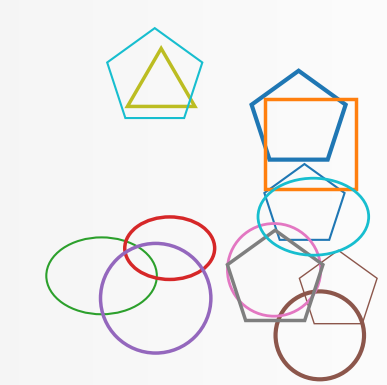[{"shape": "pentagon", "thickness": 3, "radius": 0.64, "center": [0.771, 0.689]}, {"shape": "pentagon", "thickness": 1.5, "radius": 0.54, "center": [0.786, 0.465]}, {"shape": "square", "thickness": 2.5, "radius": 0.59, "center": [0.801, 0.625]}, {"shape": "oval", "thickness": 1.5, "radius": 0.71, "center": [0.262, 0.284]}, {"shape": "oval", "thickness": 2.5, "radius": 0.58, "center": [0.438, 0.355]}, {"shape": "circle", "thickness": 2.5, "radius": 0.71, "center": [0.402, 0.225]}, {"shape": "pentagon", "thickness": 1, "radius": 0.53, "center": [0.873, 0.245]}, {"shape": "circle", "thickness": 3, "radius": 0.57, "center": [0.825, 0.129]}, {"shape": "circle", "thickness": 2, "radius": 0.6, "center": [0.707, 0.299]}, {"shape": "pentagon", "thickness": 2.5, "radius": 0.65, "center": [0.71, 0.272]}, {"shape": "triangle", "thickness": 2.5, "radius": 0.5, "center": [0.416, 0.774]}, {"shape": "pentagon", "thickness": 1.5, "radius": 0.65, "center": [0.399, 0.798]}, {"shape": "oval", "thickness": 2, "radius": 0.71, "center": [0.809, 0.437]}]